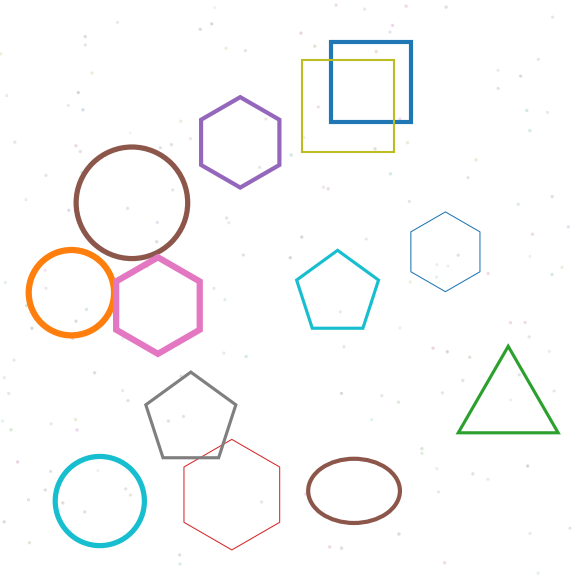[{"shape": "square", "thickness": 2, "radius": 0.35, "center": [0.642, 0.857]}, {"shape": "hexagon", "thickness": 0.5, "radius": 0.35, "center": [0.771, 0.563]}, {"shape": "circle", "thickness": 3, "radius": 0.37, "center": [0.124, 0.492]}, {"shape": "triangle", "thickness": 1.5, "radius": 0.5, "center": [0.88, 0.3]}, {"shape": "hexagon", "thickness": 0.5, "radius": 0.48, "center": [0.401, 0.143]}, {"shape": "hexagon", "thickness": 2, "radius": 0.39, "center": [0.416, 0.753]}, {"shape": "circle", "thickness": 2.5, "radius": 0.48, "center": [0.228, 0.648]}, {"shape": "oval", "thickness": 2, "radius": 0.4, "center": [0.613, 0.149]}, {"shape": "hexagon", "thickness": 3, "radius": 0.42, "center": [0.273, 0.47]}, {"shape": "pentagon", "thickness": 1.5, "radius": 0.41, "center": [0.33, 0.273]}, {"shape": "square", "thickness": 1, "radius": 0.4, "center": [0.602, 0.816]}, {"shape": "pentagon", "thickness": 1.5, "radius": 0.37, "center": [0.585, 0.491]}, {"shape": "circle", "thickness": 2.5, "radius": 0.39, "center": [0.173, 0.132]}]